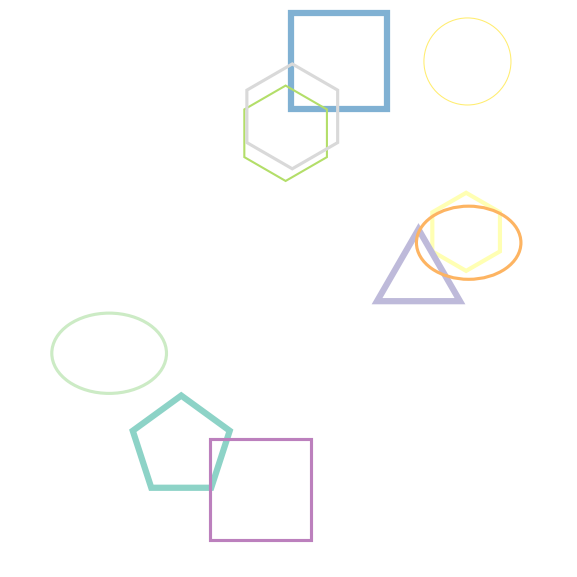[{"shape": "pentagon", "thickness": 3, "radius": 0.44, "center": [0.314, 0.226]}, {"shape": "hexagon", "thickness": 2, "radius": 0.34, "center": [0.807, 0.598]}, {"shape": "triangle", "thickness": 3, "radius": 0.41, "center": [0.725, 0.519]}, {"shape": "square", "thickness": 3, "radius": 0.41, "center": [0.586, 0.894]}, {"shape": "oval", "thickness": 1.5, "radius": 0.45, "center": [0.812, 0.579]}, {"shape": "hexagon", "thickness": 1, "radius": 0.41, "center": [0.495, 0.768]}, {"shape": "hexagon", "thickness": 1.5, "radius": 0.45, "center": [0.506, 0.798]}, {"shape": "square", "thickness": 1.5, "radius": 0.44, "center": [0.451, 0.152]}, {"shape": "oval", "thickness": 1.5, "radius": 0.5, "center": [0.189, 0.387]}, {"shape": "circle", "thickness": 0.5, "radius": 0.38, "center": [0.809, 0.893]}]